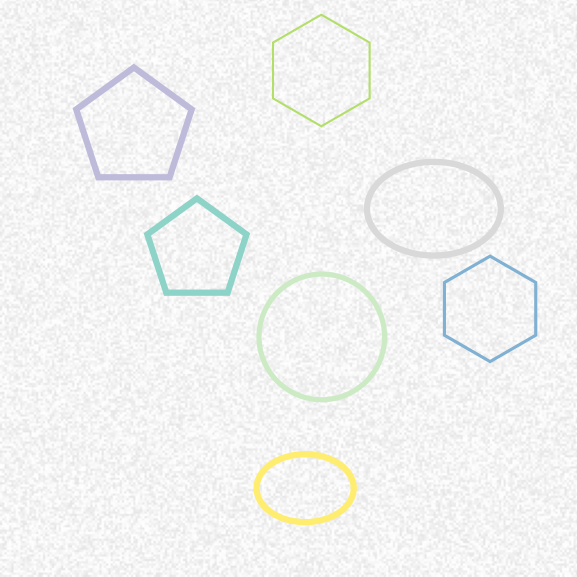[{"shape": "pentagon", "thickness": 3, "radius": 0.45, "center": [0.341, 0.565]}, {"shape": "pentagon", "thickness": 3, "radius": 0.53, "center": [0.232, 0.777]}, {"shape": "hexagon", "thickness": 1.5, "radius": 0.46, "center": [0.849, 0.464]}, {"shape": "hexagon", "thickness": 1, "radius": 0.48, "center": [0.556, 0.877]}, {"shape": "oval", "thickness": 3, "radius": 0.58, "center": [0.751, 0.638]}, {"shape": "circle", "thickness": 2.5, "radius": 0.54, "center": [0.557, 0.416]}, {"shape": "oval", "thickness": 3, "radius": 0.42, "center": [0.528, 0.154]}]